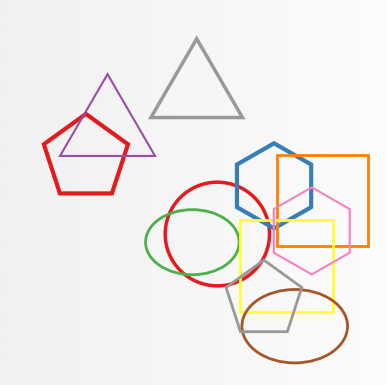[{"shape": "circle", "thickness": 2.5, "radius": 0.67, "center": [0.561, 0.392]}, {"shape": "pentagon", "thickness": 3, "radius": 0.57, "center": [0.222, 0.59]}, {"shape": "hexagon", "thickness": 3, "radius": 0.55, "center": [0.707, 0.517]}, {"shape": "oval", "thickness": 2, "radius": 0.6, "center": [0.496, 0.371]}, {"shape": "triangle", "thickness": 1.5, "radius": 0.71, "center": [0.277, 0.666]}, {"shape": "square", "thickness": 2, "radius": 0.59, "center": [0.832, 0.48]}, {"shape": "square", "thickness": 2, "radius": 0.6, "center": [0.74, 0.309]}, {"shape": "oval", "thickness": 2, "radius": 0.68, "center": [0.761, 0.153]}, {"shape": "hexagon", "thickness": 1.5, "radius": 0.57, "center": [0.804, 0.4]}, {"shape": "pentagon", "thickness": 2, "radius": 0.51, "center": [0.681, 0.222]}, {"shape": "triangle", "thickness": 2.5, "radius": 0.68, "center": [0.508, 0.763]}]